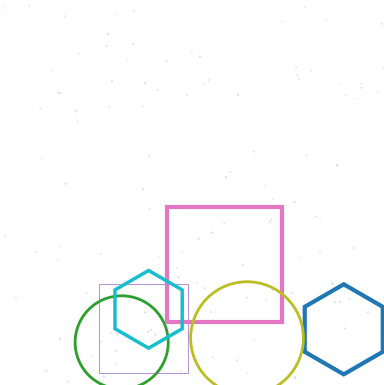[{"shape": "hexagon", "thickness": 3, "radius": 0.58, "center": [0.893, 0.145]}, {"shape": "circle", "thickness": 2, "radius": 0.6, "center": [0.316, 0.111]}, {"shape": "square", "thickness": 0.5, "radius": 0.58, "center": [0.374, 0.146]}, {"shape": "square", "thickness": 3, "radius": 0.75, "center": [0.582, 0.312]}, {"shape": "circle", "thickness": 2, "radius": 0.73, "center": [0.642, 0.122]}, {"shape": "hexagon", "thickness": 2.5, "radius": 0.5, "center": [0.386, 0.197]}]